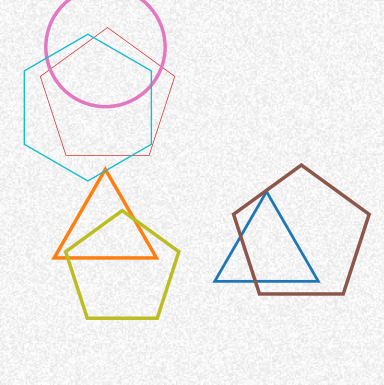[{"shape": "triangle", "thickness": 2, "radius": 0.78, "center": [0.692, 0.347]}, {"shape": "triangle", "thickness": 2.5, "radius": 0.77, "center": [0.274, 0.407]}, {"shape": "pentagon", "thickness": 0.5, "radius": 0.92, "center": [0.279, 0.745]}, {"shape": "pentagon", "thickness": 2.5, "radius": 0.93, "center": [0.783, 0.386]}, {"shape": "circle", "thickness": 2.5, "radius": 0.77, "center": [0.274, 0.878]}, {"shape": "pentagon", "thickness": 2.5, "radius": 0.77, "center": [0.318, 0.298]}, {"shape": "hexagon", "thickness": 1, "radius": 0.95, "center": [0.228, 0.721]}]